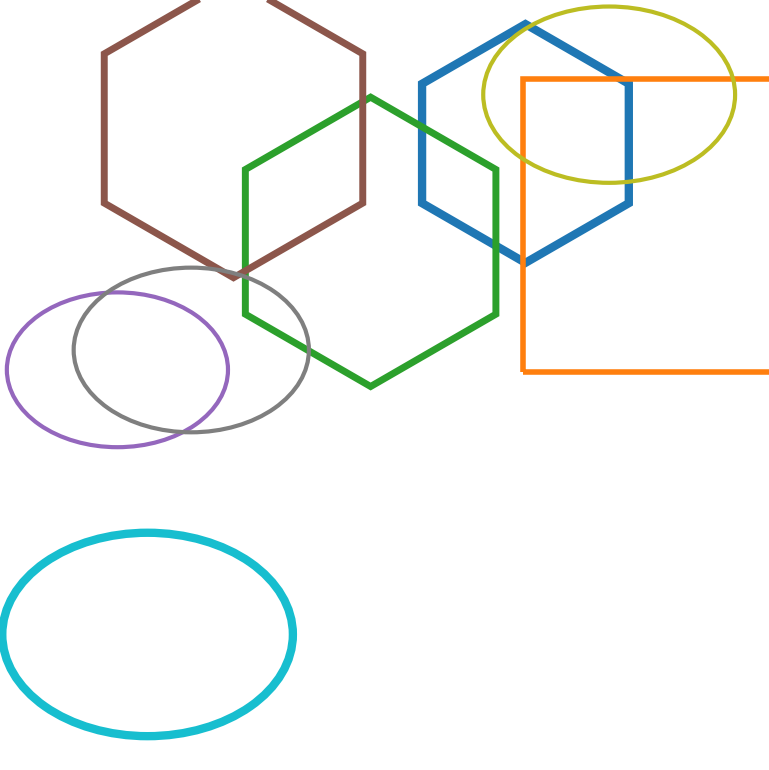[{"shape": "hexagon", "thickness": 3, "radius": 0.78, "center": [0.682, 0.814]}, {"shape": "square", "thickness": 2, "radius": 0.95, "center": [0.87, 0.707]}, {"shape": "hexagon", "thickness": 2.5, "radius": 0.94, "center": [0.481, 0.686]}, {"shape": "oval", "thickness": 1.5, "radius": 0.72, "center": [0.152, 0.52]}, {"shape": "hexagon", "thickness": 2.5, "radius": 0.97, "center": [0.303, 0.833]}, {"shape": "oval", "thickness": 1.5, "radius": 0.76, "center": [0.248, 0.545]}, {"shape": "oval", "thickness": 1.5, "radius": 0.82, "center": [0.791, 0.877]}, {"shape": "oval", "thickness": 3, "radius": 0.94, "center": [0.192, 0.176]}]